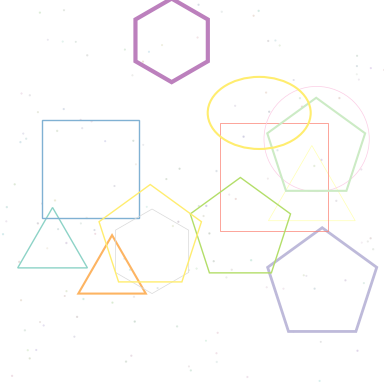[{"shape": "triangle", "thickness": 1, "radius": 0.52, "center": [0.137, 0.356]}, {"shape": "triangle", "thickness": 0.5, "radius": 0.65, "center": [0.81, 0.492]}, {"shape": "pentagon", "thickness": 2, "radius": 0.74, "center": [0.837, 0.26]}, {"shape": "square", "thickness": 0.5, "radius": 0.7, "center": [0.712, 0.539]}, {"shape": "square", "thickness": 1, "radius": 0.63, "center": [0.235, 0.561]}, {"shape": "triangle", "thickness": 1.5, "radius": 0.51, "center": [0.291, 0.288]}, {"shape": "pentagon", "thickness": 1, "radius": 0.68, "center": [0.624, 0.402]}, {"shape": "circle", "thickness": 0.5, "radius": 0.68, "center": [0.822, 0.639]}, {"shape": "hexagon", "thickness": 0.5, "radius": 0.55, "center": [0.395, 0.347]}, {"shape": "hexagon", "thickness": 3, "radius": 0.54, "center": [0.446, 0.895]}, {"shape": "pentagon", "thickness": 1.5, "radius": 0.67, "center": [0.821, 0.612]}, {"shape": "oval", "thickness": 1.5, "radius": 0.67, "center": [0.673, 0.707]}, {"shape": "pentagon", "thickness": 1, "radius": 0.7, "center": [0.39, 0.381]}]